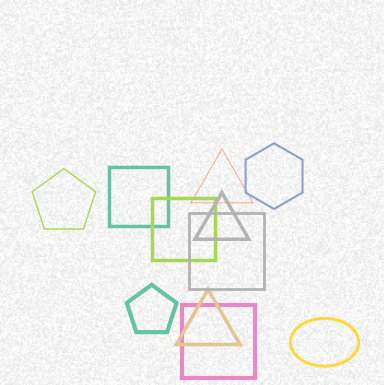[{"shape": "pentagon", "thickness": 3, "radius": 0.34, "center": [0.394, 0.192]}, {"shape": "square", "thickness": 2.5, "radius": 0.38, "center": [0.36, 0.49]}, {"shape": "triangle", "thickness": 0.5, "radius": 0.47, "center": [0.577, 0.52]}, {"shape": "hexagon", "thickness": 1.5, "radius": 0.43, "center": [0.712, 0.543]}, {"shape": "square", "thickness": 3, "radius": 0.47, "center": [0.566, 0.112]}, {"shape": "pentagon", "thickness": 1, "radius": 0.43, "center": [0.166, 0.475]}, {"shape": "square", "thickness": 2.5, "radius": 0.41, "center": [0.477, 0.406]}, {"shape": "oval", "thickness": 2, "radius": 0.44, "center": [0.843, 0.111]}, {"shape": "triangle", "thickness": 2.5, "radius": 0.48, "center": [0.54, 0.153]}, {"shape": "triangle", "thickness": 2.5, "radius": 0.4, "center": [0.576, 0.419]}, {"shape": "square", "thickness": 2, "radius": 0.49, "center": [0.588, 0.348]}]